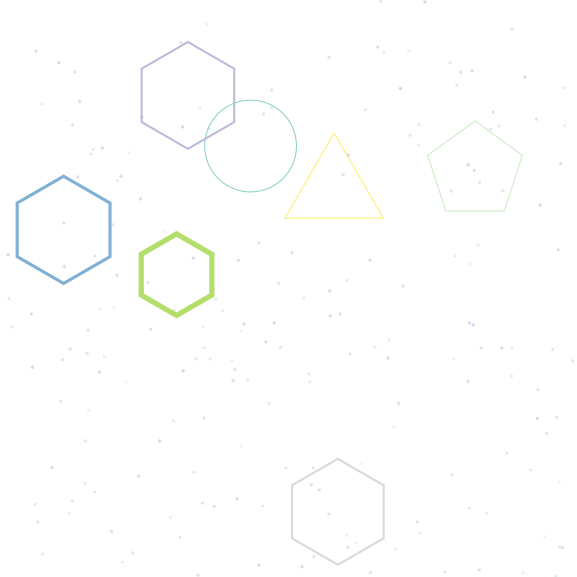[{"shape": "circle", "thickness": 0.5, "radius": 0.4, "center": [0.434, 0.746]}, {"shape": "hexagon", "thickness": 1, "radius": 0.46, "center": [0.325, 0.834]}, {"shape": "hexagon", "thickness": 1.5, "radius": 0.46, "center": [0.11, 0.601]}, {"shape": "hexagon", "thickness": 2.5, "radius": 0.35, "center": [0.306, 0.524]}, {"shape": "hexagon", "thickness": 1, "radius": 0.46, "center": [0.585, 0.113]}, {"shape": "pentagon", "thickness": 0.5, "radius": 0.43, "center": [0.823, 0.703]}, {"shape": "triangle", "thickness": 0.5, "radius": 0.49, "center": [0.579, 0.671]}]